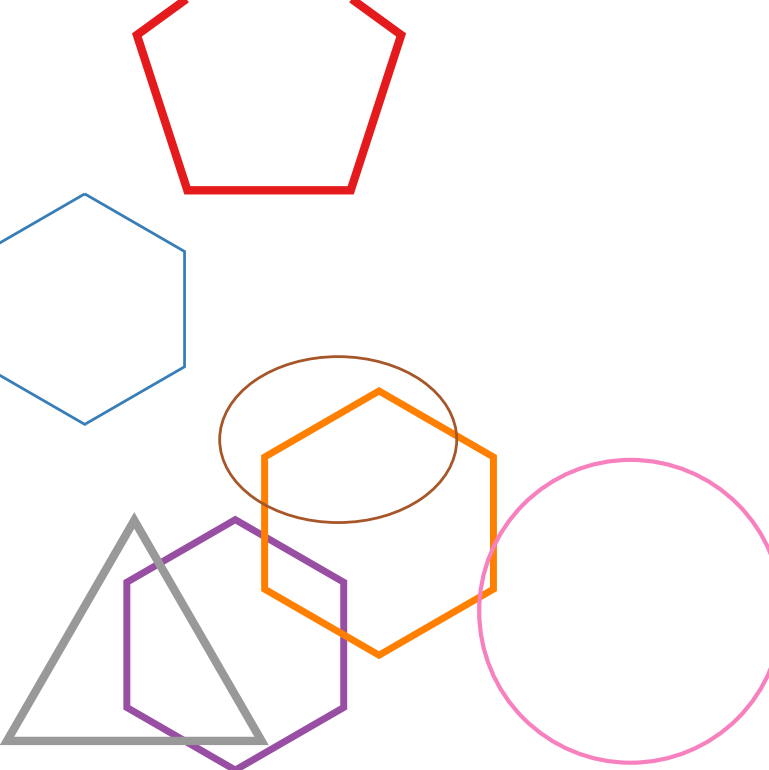[{"shape": "pentagon", "thickness": 3, "radius": 0.9, "center": [0.349, 0.899]}, {"shape": "hexagon", "thickness": 1, "radius": 0.75, "center": [0.11, 0.599]}, {"shape": "hexagon", "thickness": 2.5, "radius": 0.81, "center": [0.306, 0.163]}, {"shape": "hexagon", "thickness": 2.5, "radius": 0.86, "center": [0.492, 0.321]}, {"shape": "oval", "thickness": 1, "radius": 0.77, "center": [0.439, 0.429]}, {"shape": "circle", "thickness": 1.5, "radius": 0.98, "center": [0.819, 0.206]}, {"shape": "triangle", "thickness": 3, "radius": 0.95, "center": [0.174, 0.133]}]